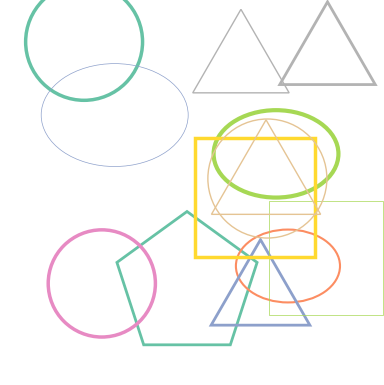[{"shape": "pentagon", "thickness": 2, "radius": 0.96, "center": [0.486, 0.259]}, {"shape": "circle", "thickness": 2.5, "radius": 0.76, "center": [0.218, 0.891]}, {"shape": "oval", "thickness": 1.5, "radius": 0.68, "center": [0.748, 0.309]}, {"shape": "oval", "thickness": 0.5, "radius": 0.95, "center": [0.298, 0.701]}, {"shape": "triangle", "thickness": 2, "radius": 0.74, "center": [0.677, 0.229]}, {"shape": "circle", "thickness": 2.5, "radius": 0.7, "center": [0.264, 0.264]}, {"shape": "oval", "thickness": 3, "radius": 0.81, "center": [0.717, 0.6]}, {"shape": "square", "thickness": 0.5, "radius": 0.74, "center": [0.847, 0.33]}, {"shape": "square", "thickness": 2.5, "radius": 0.78, "center": [0.663, 0.487]}, {"shape": "triangle", "thickness": 1, "radius": 0.82, "center": [0.691, 0.525]}, {"shape": "circle", "thickness": 1, "radius": 0.77, "center": [0.694, 0.536]}, {"shape": "triangle", "thickness": 2, "radius": 0.72, "center": [0.851, 0.852]}, {"shape": "triangle", "thickness": 1, "radius": 0.72, "center": [0.626, 0.831]}]